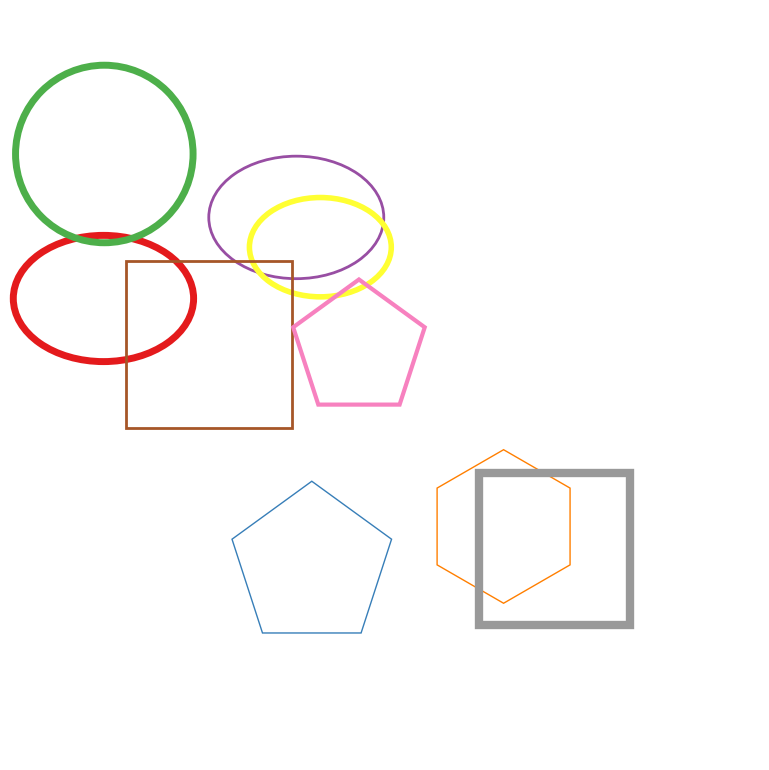[{"shape": "oval", "thickness": 2.5, "radius": 0.59, "center": [0.134, 0.612]}, {"shape": "pentagon", "thickness": 0.5, "radius": 0.54, "center": [0.405, 0.266]}, {"shape": "circle", "thickness": 2.5, "radius": 0.58, "center": [0.135, 0.8]}, {"shape": "oval", "thickness": 1, "radius": 0.57, "center": [0.385, 0.718]}, {"shape": "hexagon", "thickness": 0.5, "radius": 0.5, "center": [0.654, 0.316]}, {"shape": "oval", "thickness": 2, "radius": 0.46, "center": [0.416, 0.679]}, {"shape": "square", "thickness": 1, "radius": 0.54, "center": [0.271, 0.552]}, {"shape": "pentagon", "thickness": 1.5, "radius": 0.45, "center": [0.466, 0.547]}, {"shape": "square", "thickness": 3, "radius": 0.49, "center": [0.72, 0.287]}]